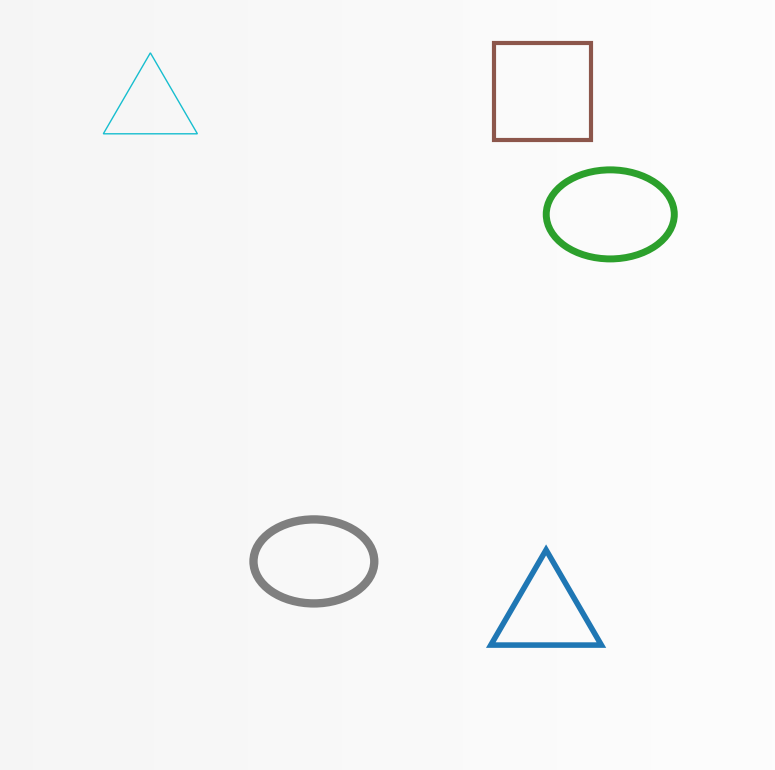[{"shape": "triangle", "thickness": 2, "radius": 0.41, "center": [0.705, 0.203]}, {"shape": "oval", "thickness": 2.5, "radius": 0.41, "center": [0.787, 0.722]}, {"shape": "square", "thickness": 1.5, "radius": 0.31, "center": [0.7, 0.881]}, {"shape": "oval", "thickness": 3, "radius": 0.39, "center": [0.405, 0.271]}, {"shape": "triangle", "thickness": 0.5, "radius": 0.35, "center": [0.194, 0.861]}]